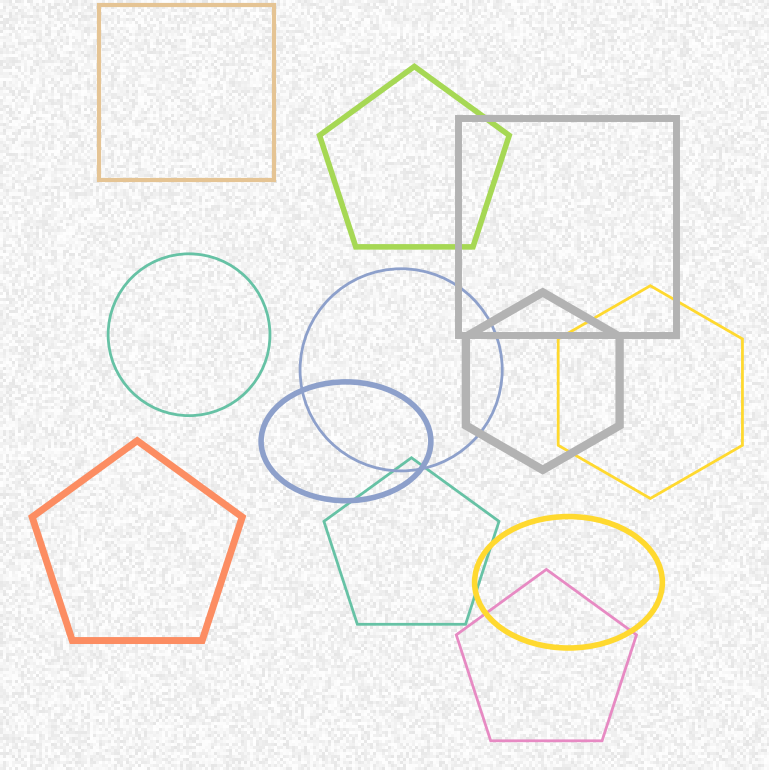[{"shape": "circle", "thickness": 1, "radius": 0.53, "center": [0.246, 0.565]}, {"shape": "pentagon", "thickness": 1, "radius": 0.6, "center": [0.534, 0.286]}, {"shape": "pentagon", "thickness": 2.5, "radius": 0.72, "center": [0.178, 0.284]}, {"shape": "circle", "thickness": 1, "radius": 0.66, "center": [0.521, 0.52]}, {"shape": "oval", "thickness": 2, "radius": 0.55, "center": [0.449, 0.427]}, {"shape": "pentagon", "thickness": 1, "radius": 0.62, "center": [0.71, 0.137]}, {"shape": "pentagon", "thickness": 2, "radius": 0.65, "center": [0.538, 0.784]}, {"shape": "hexagon", "thickness": 1, "radius": 0.69, "center": [0.845, 0.491]}, {"shape": "oval", "thickness": 2, "radius": 0.61, "center": [0.738, 0.244]}, {"shape": "square", "thickness": 1.5, "radius": 0.57, "center": [0.243, 0.879]}, {"shape": "square", "thickness": 2.5, "radius": 0.71, "center": [0.737, 0.706]}, {"shape": "hexagon", "thickness": 3, "radius": 0.58, "center": [0.705, 0.505]}]